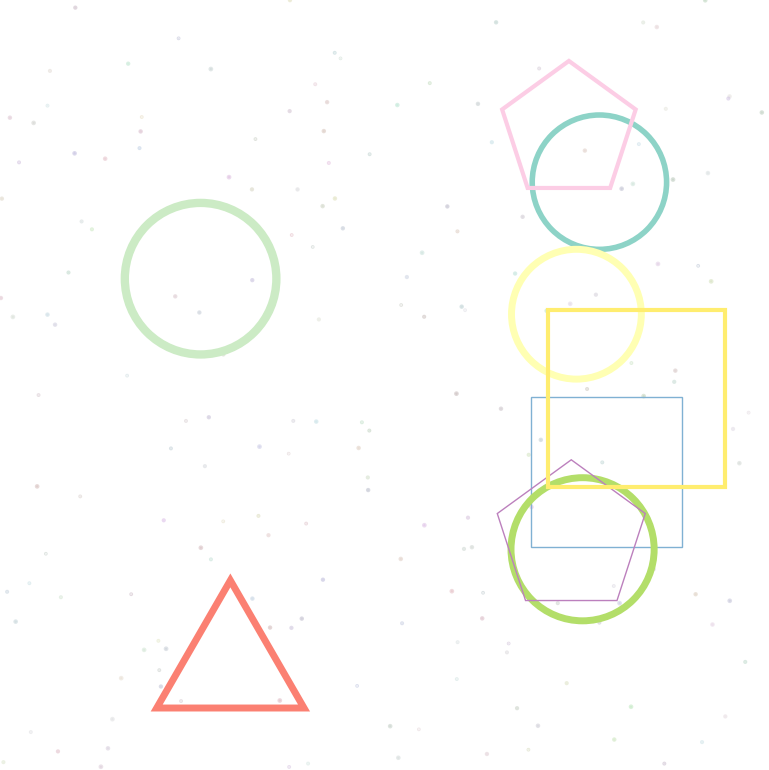[{"shape": "circle", "thickness": 2, "radius": 0.44, "center": [0.778, 0.763]}, {"shape": "circle", "thickness": 2.5, "radius": 0.42, "center": [0.749, 0.592]}, {"shape": "triangle", "thickness": 2.5, "radius": 0.55, "center": [0.299, 0.136]}, {"shape": "square", "thickness": 0.5, "radius": 0.49, "center": [0.787, 0.387]}, {"shape": "circle", "thickness": 2.5, "radius": 0.46, "center": [0.757, 0.287]}, {"shape": "pentagon", "thickness": 1.5, "radius": 0.46, "center": [0.739, 0.83]}, {"shape": "pentagon", "thickness": 0.5, "radius": 0.51, "center": [0.742, 0.302]}, {"shape": "circle", "thickness": 3, "radius": 0.49, "center": [0.261, 0.638]}, {"shape": "square", "thickness": 1.5, "radius": 0.58, "center": [0.827, 0.483]}]